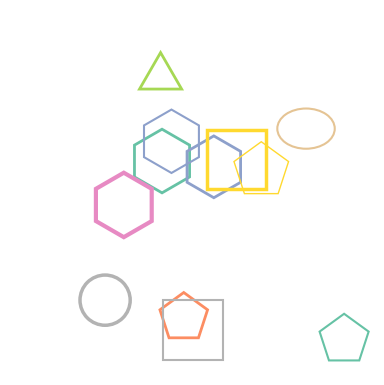[{"shape": "pentagon", "thickness": 1.5, "radius": 0.33, "center": [0.894, 0.118]}, {"shape": "hexagon", "thickness": 2, "radius": 0.41, "center": [0.421, 0.582]}, {"shape": "pentagon", "thickness": 2, "radius": 0.33, "center": [0.477, 0.175]}, {"shape": "hexagon", "thickness": 1.5, "radius": 0.41, "center": [0.445, 0.633]}, {"shape": "hexagon", "thickness": 2, "radius": 0.4, "center": [0.555, 0.567]}, {"shape": "hexagon", "thickness": 3, "radius": 0.42, "center": [0.322, 0.468]}, {"shape": "triangle", "thickness": 2, "radius": 0.32, "center": [0.417, 0.8]}, {"shape": "square", "thickness": 2.5, "radius": 0.38, "center": [0.615, 0.586]}, {"shape": "pentagon", "thickness": 1, "radius": 0.37, "center": [0.679, 0.557]}, {"shape": "oval", "thickness": 1.5, "radius": 0.37, "center": [0.795, 0.666]}, {"shape": "circle", "thickness": 2.5, "radius": 0.33, "center": [0.273, 0.22]}, {"shape": "square", "thickness": 1.5, "radius": 0.39, "center": [0.502, 0.144]}]